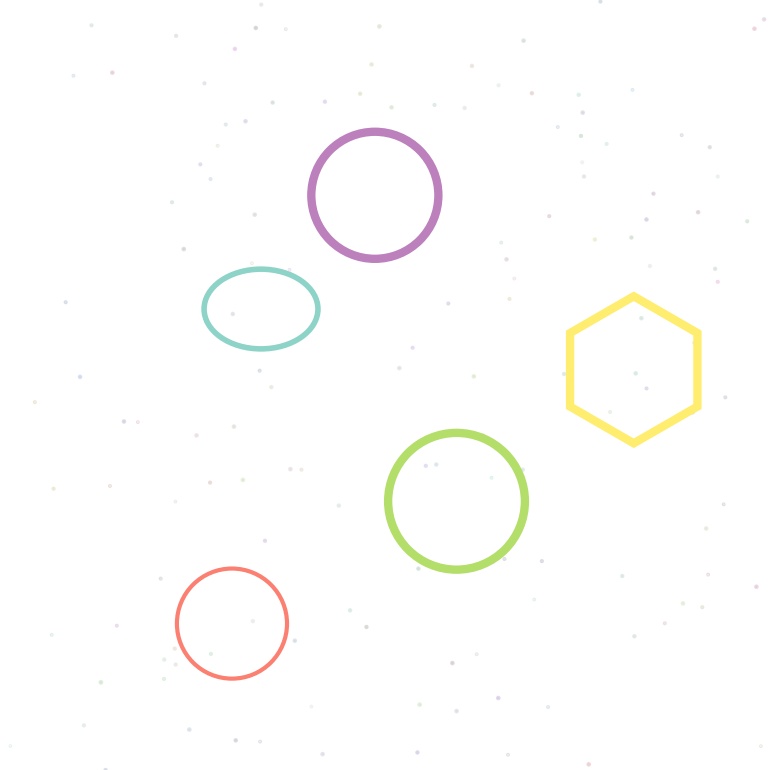[{"shape": "oval", "thickness": 2, "radius": 0.37, "center": [0.339, 0.599]}, {"shape": "circle", "thickness": 1.5, "radius": 0.36, "center": [0.301, 0.19]}, {"shape": "circle", "thickness": 3, "radius": 0.44, "center": [0.593, 0.349]}, {"shape": "circle", "thickness": 3, "radius": 0.41, "center": [0.487, 0.746]}, {"shape": "hexagon", "thickness": 3, "radius": 0.48, "center": [0.823, 0.52]}]